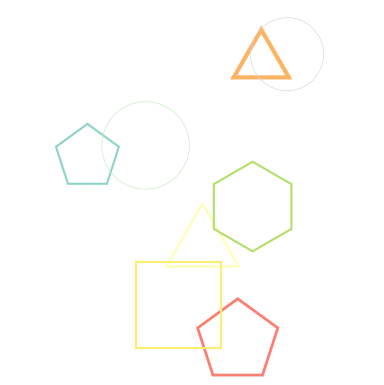[{"shape": "pentagon", "thickness": 1.5, "radius": 0.43, "center": [0.227, 0.592]}, {"shape": "triangle", "thickness": 1.5, "radius": 0.54, "center": [0.526, 0.362]}, {"shape": "pentagon", "thickness": 2, "radius": 0.55, "center": [0.617, 0.114]}, {"shape": "triangle", "thickness": 3, "radius": 0.41, "center": [0.679, 0.84]}, {"shape": "hexagon", "thickness": 1.5, "radius": 0.58, "center": [0.656, 0.464]}, {"shape": "circle", "thickness": 0.5, "radius": 0.48, "center": [0.746, 0.859]}, {"shape": "circle", "thickness": 0.5, "radius": 0.57, "center": [0.378, 0.622]}, {"shape": "square", "thickness": 1.5, "radius": 0.56, "center": [0.463, 0.208]}]